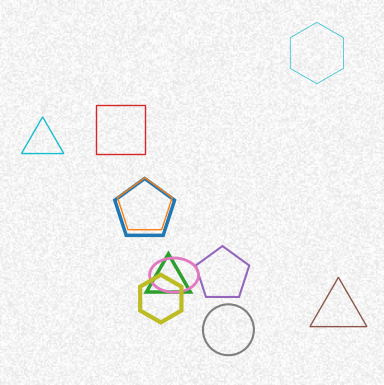[{"shape": "pentagon", "thickness": 2.5, "radius": 0.41, "center": [0.376, 0.455]}, {"shape": "pentagon", "thickness": 1, "radius": 0.37, "center": [0.376, 0.464]}, {"shape": "triangle", "thickness": 2.5, "radius": 0.33, "center": [0.437, 0.275]}, {"shape": "square", "thickness": 1, "radius": 0.32, "center": [0.312, 0.665]}, {"shape": "pentagon", "thickness": 1.5, "radius": 0.37, "center": [0.578, 0.288]}, {"shape": "triangle", "thickness": 1, "radius": 0.43, "center": [0.879, 0.194]}, {"shape": "oval", "thickness": 2, "radius": 0.32, "center": [0.452, 0.285]}, {"shape": "circle", "thickness": 1.5, "radius": 0.33, "center": [0.593, 0.143]}, {"shape": "hexagon", "thickness": 3, "radius": 0.31, "center": [0.418, 0.224]}, {"shape": "triangle", "thickness": 1, "radius": 0.32, "center": [0.111, 0.633]}, {"shape": "hexagon", "thickness": 0.5, "radius": 0.4, "center": [0.823, 0.862]}]